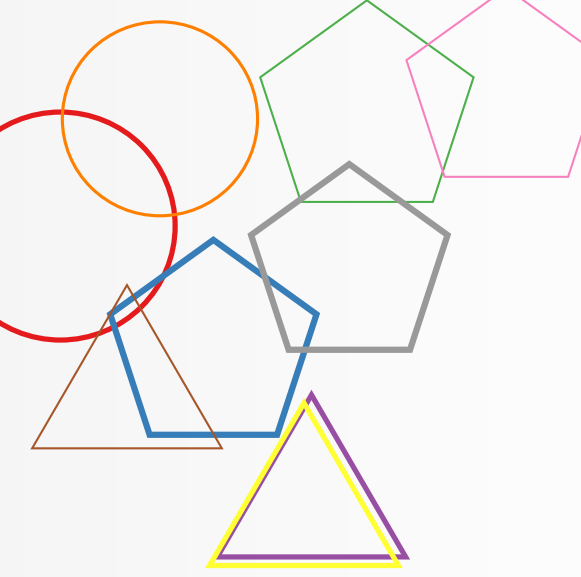[{"shape": "circle", "thickness": 2.5, "radius": 0.99, "center": [0.104, 0.608]}, {"shape": "pentagon", "thickness": 3, "radius": 0.93, "center": [0.367, 0.397]}, {"shape": "pentagon", "thickness": 1, "radius": 0.96, "center": [0.631, 0.806]}, {"shape": "triangle", "thickness": 2.5, "radius": 0.94, "center": [0.536, 0.128]}, {"shape": "circle", "thickness": 1.5, "radius": 0.84, "center": [0.275, 0.793]}, {"shape": "triangle", "thickness": 2.5, "radius": 0.94, "center": [0.523, 0.114]}, {"shape": "triangle", "thickness": 1, "radius": 0.94, "center": [0.218, 0.317]}, {"shape": "pentagon", "thickness": 1, "radius": 0.9, "center": [0.871, 0.839]}, {"shape": "pentagon", "thickness": 3, "radius": 0.89, "center": [0.601, 0.537]}]